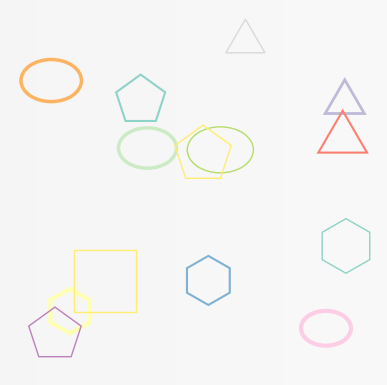[{"shape": "pentagon", "thickness": 1.5, "radius": 0.33, "center": [0.363, 0.74]}, {"shape": "hexagon", "thickness": 1, "radius": 0.35, "center": [0.893, 0.361]}, {"shape": "hexagon", "thickness": 3, "radius": 0.29, "center": [0.18, 0.192]}, {"shape": "triangle", "thickness": 2, "radius": 0.29, "center": [0.89, 0.734]}, {"shape": "triangle", "thickness": 1.5, "radius": 0.36, "center": [0.884, 0.64]}, {"shape": "hexagon", "thickness": 1.5, "radius": 0.32, "center": [0.538, 0.272]}, {"shape": "oval", "thickness": 2.5, "radius": 0.39, "center": [0.132, 0.791]}, {"shape": "oval", "thickness": 1, "radius": 0.43, "center": [0.569, 0.611]}, {"shape": "oval", "thickness": 3, "radius": 0.32, "center": [0.841, 0.147]}, {"shape": "triangle", "thickness": 1, "radius": 0.29, "center": [0.633, 0.892]}, {"shape": "pentagon", "thickness": 1, "radius": 0.36, "center": [0.142, 0.131]}, {"shape": "oval", "thickness": 2.5, "radius": 0.37, "center": [0.38, 0.615]}, {"shape": "square", "thickness": 1, "radius": 0.4, "center": [0.271, 0.269]}, {"shape": "pentagon", "thickness": 1, "radius": 0.38, "center": [0.524, 0.599]}]